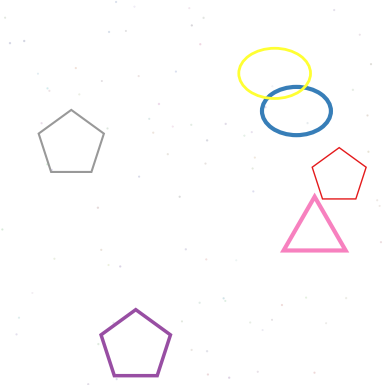[{"shape": "pentagon", "thickness": 1, "radius": 0.37, "center": [0.881, 0.543]}, {"shape": "oval", "thickness": 3, "radius": 0.45, "center": [0.77, 0.712]}, {"shape": "pentagon", "thickness": 2.5, "radius": 0.47, "center": [0.353, 0.101]}, {"shape": "oval", "thickness": 2, "radius": 0.47, "center": [0.713, 0.809]}, {"shape": "triangle", "thickness": 3, "radius": 0.47, "center": [0.817, 0.396]}, {"shape": "pentagon", "thickness": 1.5, "radius": 0.45, "center": [0.185, 0.625]}]